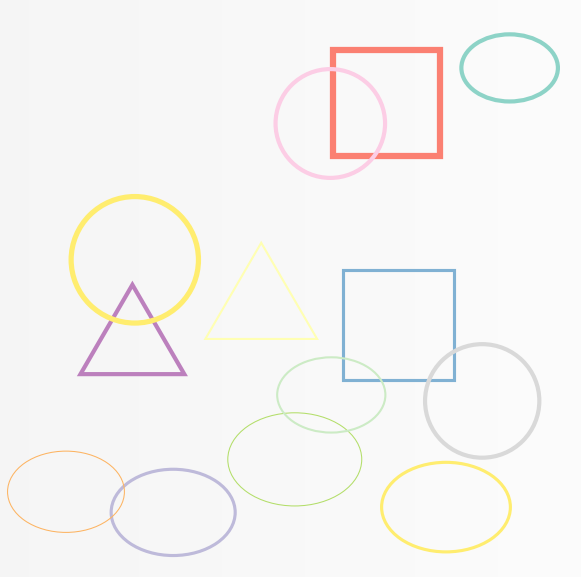[{"shape": "oval", "thickness": 2, "radius": 0.42, "center": [0.877, 0.882]}, {"shape": "triangle", "thickness": 1, "radius": 0.56, "center": [0.449, 0.468]}, {"shape": "oval", "thickness": 1.5, "radius": 0.53, "center": [0.298, 0.112]}, {"shape": "square", "thickness": 3, "radius": 0.46, "center": [0.665, 0.82]}, {"shape": "square", "thickness": 1.5, "radius": 0.48, "center": [0.686, 0.437]}, {"shape": "oval", "thickness": 0.5, "radius": 0.5, "center": [0.114, 0.148]}, {"shape": "oval", "thickness": 0.5, "radius": 0.58, "center": [0.507, 0.204]}, {"shape": "circle", "thickness": 2, "radius": 0.47, "center": [0.568, 0.785]}, {"shape": "circle", "thickness": 2, "radius": 0.49, "center": [0.83, 0.305]}, {"shape": "triangle", "thickness": 2, "radius": 0.52, "center": [0.228, 0.403]}, {"shape": "oval", "thickness": 1, "radius": 0.47, "center": [0.57, 0.315]}, {"shape": "circle", "thickness": 2.5, "radius": 0.55, "center": [0.232, 0.549]}, {"shape": "oval", "thickness": 1.5, "radius": 0.55, "center": [0.767, 0.121]}]